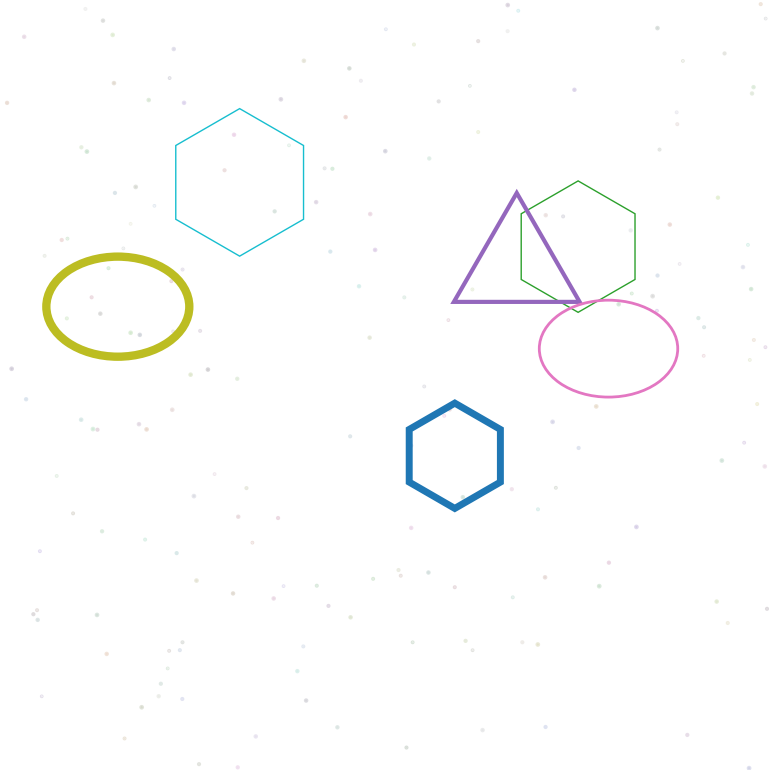[{"shape": "hexagon", "thickness": 2.5, "radius": 0.34, "center": [0.591, 0.408]}, {"shape": "hexagon", "thickness": 0.5, "radius": 0.43, "center": [0.751, 0.68]}, {"shape": "triangle", "thickness": 1.5, "radius": 0.47, "center": [0.671, 0.655]}, {"shape": "oval", "thickness": 1, "radius": 0.45, "center": [0.79, 0.547]}, {"shape": "oval", "thickness": 3, "radius": 0.46, "center": [0.153, 0.602]}, {"shape": "hexagon", "thickness": 0.5, "radius": 0.48, "center": [0.311, 0.763]}]